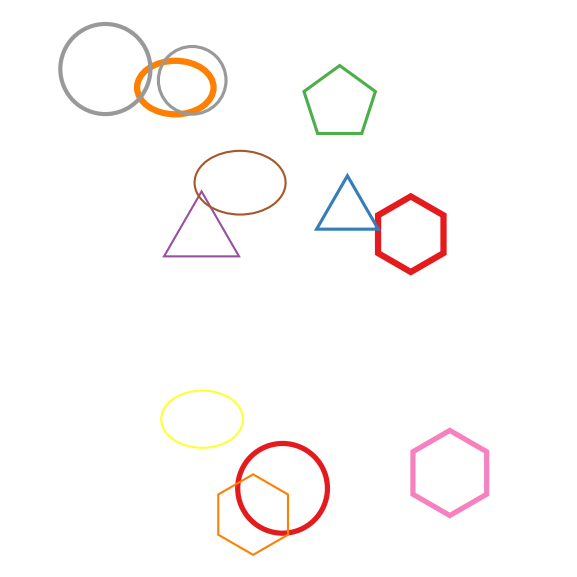[{"shape": "circle", "thickness": 2.5, "radius": 0.39, "center": [0.489, 0.154]}, {"shape": "hexagon", "thickness": 3, "radius": 0.33, "center": [0.711, 0.594]}, {"shape": "triangle", "thickness": 1.5, "radius": 0.31, "center": [0.602, 0.633]}, {"shape": "pentagon", "thickness": 1.5, "radius": 0.33, "center": [0.588, 0.821]}, {"shape": "triangle", "thickness": 1, "radius": 0.37, "center": [0.349, 0.593]}, {"shape": "oval", "thickness": 3, "radius": 0.33, "center": [0.304, 0.848]}, {"shape": "hexagon", "thickness": 1, "radius": 0.35, "center": [0.438, 0.108]}, {"shape": "oval", "thickness": 1, "radius": 0.35, "center": [0.35, 0.273]}, {"shape": "oval", "thickness": 1, "radius": 0.39, "center": [0.416, 0.683]}, {"shape": "hexagon", "thickness": 2.5, "radius": 0.37, "center": [0.779, 0.18]}, {"shape": "circle", "thickness": 1.5, "radius": 0.29, "center": [0.333, 0.86]}, {"shape": "circle", "thickness": 2, "radius": 0.39, "center": [0.182, 0.88]}]